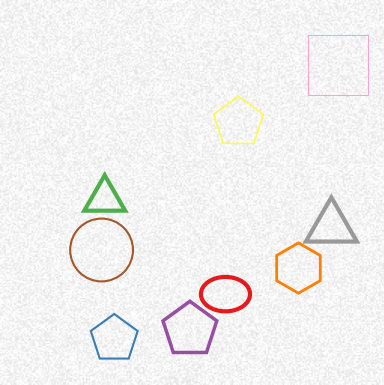[{"shape": "oval", "thickness": 3, "radius": 0.32, "center": [0.586, 0.236]}, {"shape": "pentagon", "thickness": 1.5, "radius": 0.32, "center": [0.297, 0.12]}, {"shape": "triangle", "thickness": 3, "radius": 0.31, "center": [0.272, 0.483]}, {"shape": "pentagon", "thickness": 2.5, "radius": 0.37, "center": [0.493, 0.144]}, {"shape": "hexagon", "thickness": 2, "radius": 0.33, "center": [0.775, 0.304]}, {"shape": "pentagon", "thickness": 1, "radius": 0.34, "center": [0.619, 0.682]}, {"shape": "circle", "thickness": 1.5, "radius": 0.41, "center": [0.264, 0.351]}, {"shape": "square", "thickness": 0.5, "radius": 0.39, "center": [0.878, 0.831]}, {"shape": "triangle", "thickness": 3, "radius": 0.38, "center": [0.861, 0.411]}]